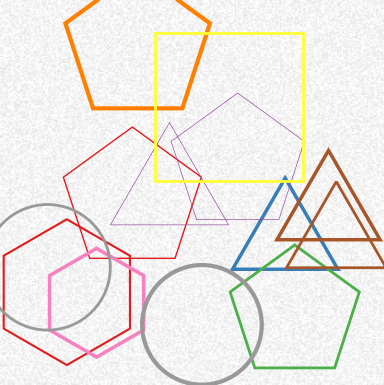[{"shape": "pentagon", "thickness": 1, "radius": 0.94, "center": [0.344, 0.481]}, {"shape": "hexagon", "thickness": 1.5, "radius": 0.95, "center": [0.174, 0.241]}, {"shape": "triangle", "thickness": 2.5, "radius": 0.79, "center": [0.741, 0.38]}, {"shape": "pentagon", "thickness": 2, "radius": 0.88, "center": [0.766, 0.187]}, {"shape": "triangle", "thickness": 0.5, "radius": 0.89, "center": [0.44, 0.505]}, {"shape": "pentagon", "thickness": 0.5, "radius": 0.91, "center": [0.617, 0.577]}, {"shape": "pentagon", "thickness": 3, "radius": 0.99, "center": [0.358, 0.878]}, {"shape": "square", "thickness": 2, "radius": 0.96, "center": [0.594, 0.722]}, {"shape": "triangle", "thickness": 2, "radius": 0.75, "center": [0.873, 0.379]}, {"shape": "triangle", "thickness": 2.5, "radius": 0.77, "center": [0.853, 0.455]}, {"shape": "hexagon", "thickness": 2.5, "radius": 0.71, "center": [0.251, 0.214]}, {"shape": "circle", "thickness": 2, "radius": 0.82, "center": [0.123, 0.306]}, {"shape": "circle", "thickness": 3, "radius": 0.78, "center": [0.525, 0.156]}]